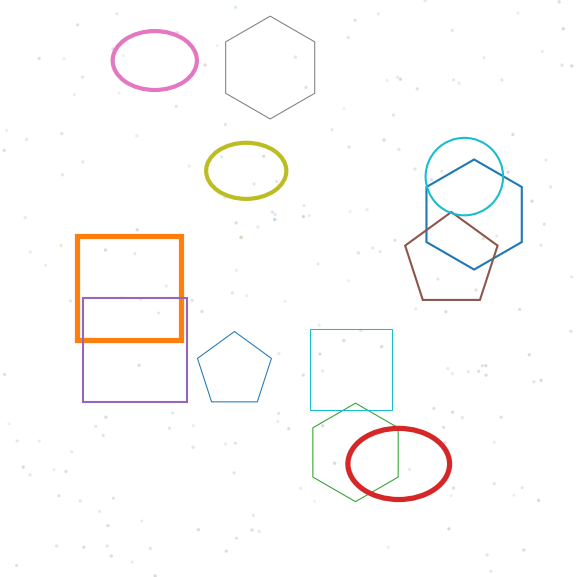[{"shape": "hexagon", "thickness": 1, "radius": 0.48, "center": [0.821, 0.628]}, {"shape": "pentagon", "thickness": 0.5, "radius": 0.34, "center": [0.406, 0.358]}, {"shape": "square", "thickness": 2.5, "radius": 0.45, "center": [0.223, 0.5]}, {"shape": "hexagon", "thickness": 0.5, "radius": 0.43, "center": [0.616, 0.216]}, {"shape": "oval", "thickness": 2.5, "radius": 0.44, "center": [0.69, 0.196]}, {"shape": "square", "thickness": 1, "radius": 0.45, "center": [0.233, 0.393]}, {"shape": "pentagon", "thickness": 1, "radius": 0.42, "center": [0.782, 0.548]}, {"shape": "oval", "thickness": 2, "radius": 0.36, "center": [0.268, 0.894]}, {"shape": "hexagon", "thickness": 0.5, "radius": 0.45, "center": [0.468, 0.882]}, {"shape": "oval", "thickness": 2, "radius": 0.35, "center": [0.426, 0.703]}, {"shape": "circle", "thickness": 1, "radius": 0.34, "center": [0.804, 0.693]}, {"shape": "square", "thickness": 0.5, "radius": 0.35, "center": [0.608, 0.359]}]